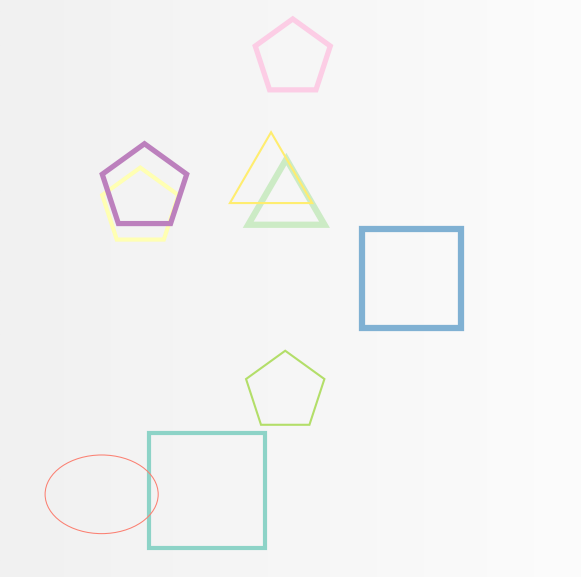[{"shape": "square", "thickness": 2, "radius": 0.5, "center": [0.356, 0.15]}, {"shape": "pentagon", "thickness": 2, "radius": 0.34, "center": [0.241, 0.64]}, {"shape": "oval", "thickness": 0.5, "radius": 0.49, "center": [0.175, 0.143]}, {"shape": "square", "thickness": 3, "radius": 0.43, "center": [0.707, 0.517]}, {"shape": "pentagon", "thickness": 1, "radius": 0.35, "center": [0.491, 0.321]}, {"shape": "pentagon", "thickness": 2.5, "radius": 0.34, "center": [0.504, 0.898]}, {"shape": "pentagon", "thickness": 2.5, "radius": 0.38, "center": [0.249, 0.674]}, {"shape": "triangle", "thickness": 3, "radius": 0.38, "center": [0.493, 0.648]}, {"shape": "triangle", "thickness": 1, "radius": 0.41, "center": [0.466, 0.688]}]